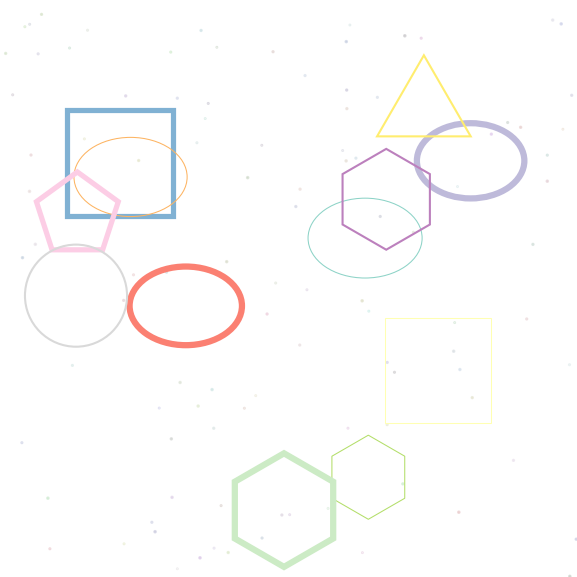[{"shape": "oval", "thickness": 0.5, "radius": 0.49, "center": [0.632, 0.587]}, {"shape": "square", "thickness": 0.5, "radius": 0.46, "center": [0.759, 0.358]}, {"shape": "oval", "thickness": 3, "radius": 0.47, "center": [0.815, 0.721]}, {"shape": "oval", "thickness": 3, "radius": 0.49, "center": [0.322, 0.47]}, {"shape": "square", "thickness": 2.5, "radius": 0.46, "center": [0.208, 0.718]}, {"shape": "oval", "thickness": 0.5, "radius": 0.49, "center": [0.226, 0.693]}, {"shape": "hexagon", "thickness": 0.5, "radius": 0.36, "center": [0.638, 0.173]}, {"shape": "pentagon", "thickness": 2.5, "radius": 0.37, "center": [0.134, 0.627]}, {"shape": "circle", "thickness": 1, "radius": 0.44, "center": [0.132, 0.487]}, {"shape": "hexagon", "thickness": 1, "radius": 0.44, "center": [0.669, 0.654]}, {"shape": "hexagon", "thickness": 3, "radius": 0.49, "center": [0.492, 0.116]}, {"shape": "triangle", "thickness": 1, "radius": 0.47, "center": [0.734, 0.81]}]